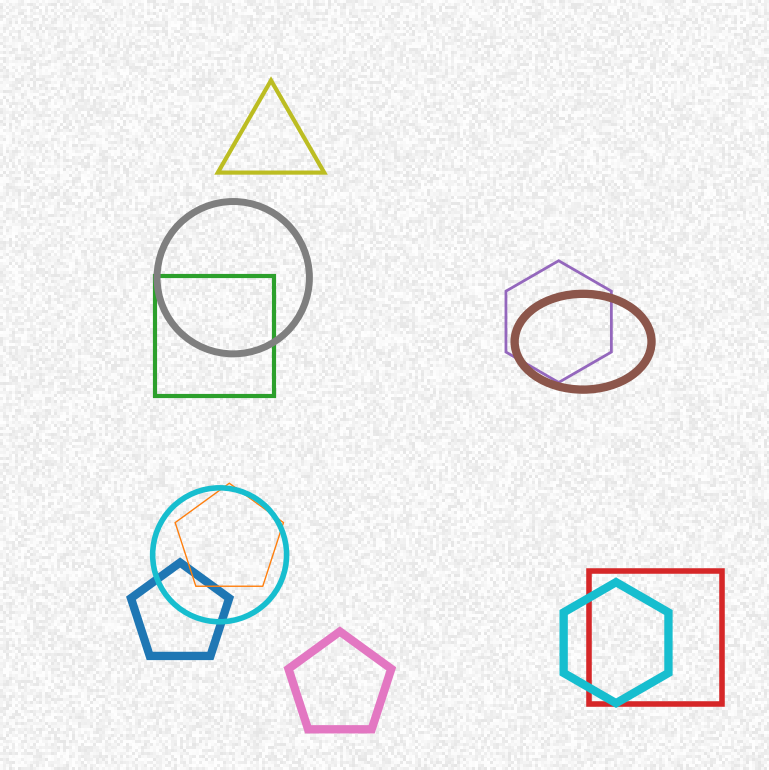[{"shape": "pentagon", "thickness": 3, "radius": 0.34, "center": [0.234, 0.202]}, {"shape": "pentagon", "thickness": 0.5, "radius": 0.37, "center": [0.298, 0.298]}, {"shape": "square", "thickness": 1.5, "radius": 0.39, "center": [0.279, 0.564]}, {"shape": "square", "thickness": 2, "radius": 0.43, "center": [0.851, 0.173]}, {"shape": "hexagon", "thickness": 1, "radius": 0.4, "center": [0.726, 0.582]}, {"shape": "oval", "thickness": 3, "radius": 0.44, "center": [0.757, 0.556]}, {"shape": "pentagon", "thickness": 3, "radius": 0.35, "center": [0.441, 0.11]}, {"shape": "circle", "thickness": 2.5, "radius": 0.49, "center": [0.303, 0.639]}, {"shape": "triangle", "thickness": 1.5, "radius": 0.4, "center": [0.352, 0.816]}, {"shape": "circle", "thickness": 2, "radius": 0.43, "center": [0.285, 0.279]}, {"shape": "hexagon", "thickness": 3, "radius": 0.39, "center": [0.8, 0.165]}]